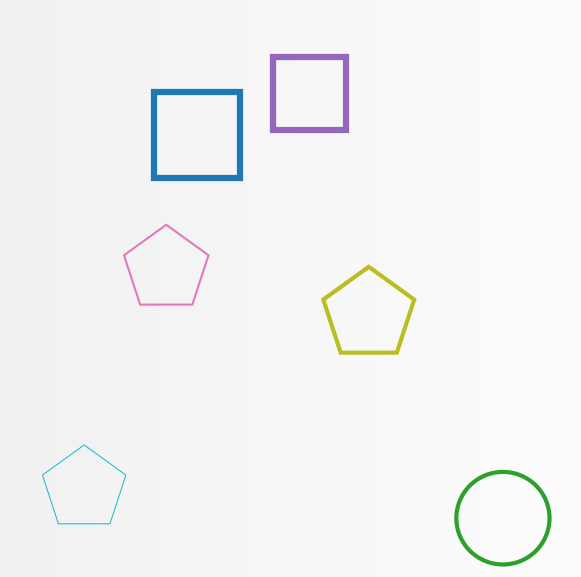[{"shape": "square", "thickness": 3, "radius": 0.37, "center": [0.34, 0.765]}, {"shape": "circle", "thickness": 2, "radius": 0.4, "center": [0.865, 0.102]}, {"shape": "square", "thickness": 3, "radius": 0.31, "center": [0.533, 0.838]}, {"shape": "pentagon", "thickness": 1, "radius": 0.38, "center": [0.286, 0.534]}, {"shape": "pentagon", "thickness": 2, "radius": 0.41, "center": [0.634, 0.455]}, {"shape": "pentagon", "thickness": 0.5, "radius": 0.38, "center": [0.145, 0.153]}]